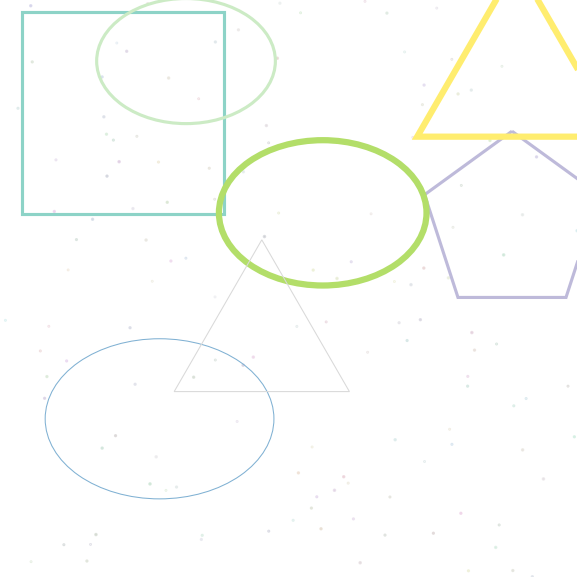[{"shape": "square", "thickness": 1.5, "radius": 0.88, "center": [0.212, 0.803]}, {"shape": "pentagon", "thickness": 1.5, "radius": 0.8, "center": [0.887, 0.613]}, {"shape": "oval", "thickness": 0.5, "radius": 0.99, "center": [0.276, 0.274]}, {"shape": "oval", "thickness": 3, "radius": 0.9, "center": [0.559, 0.631]}, {"shape": "triangle", "thickness": 0.5, "radius": 0.88, "center": [0.453, 0.409]}, {"shape": "oval", "thickness": 1.5, "radius": 0.77, "center": [0.322, 0.893]}, {"shape": "triangle", "thickness": 3, "radius": 1.0, "center": [0.895, 0.862]}]